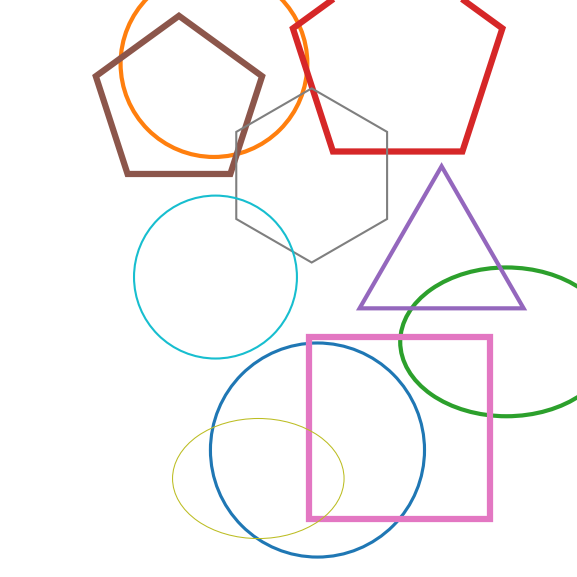[{"shape": "circle", "thickness": 1.5, "radius": 0.93, "center": [0.55, 0.22]}, {"shape": "circle", "thickness": 2, "radius": 0.81, "center": [0.37, 0.889]}, {"shape": "oval", "thickness": 2, "radius": 0.92, "center": [0.877, 0.407]}, {"shape": "pentagon", "thickness": 3, "radius": 0.95, "center": [0.689, 0.891]}, {"shape": "triangle", "thickness": 2, "radius": 0.82, "center": [0.765, 0.547]}, {"shape": "pentagon", "thickness": 3, "radius": 0.76, "center": [0.31, 0.82]}, {"shape": "square", "thickness": 3, "radius": 0.79, "center": [0.692, 0.258]}, {"shape": "hexagon", "thickness": 1, "radius": 0.75, "center": [0.54, 0.695]}, {"shape": "oval", "thickness": 0.5, "radius": 0.74, "center": [0.447, 0.171]}, {"shape": "circle", "thickness": 1, "radius": 0.71, "center": [0.373, 0.519]}]